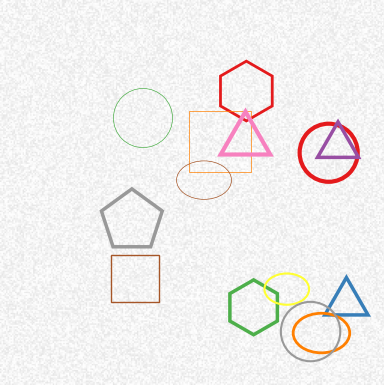[{"shape": "hexagon", "thickness": 2, "radius": 0.39, "center": [0.64, 0.764]}, {"shape": "circle", "thickness": 3, "radius": 0.38, "center": [0.854, 0.603]}, {"shape": "triangle", "thickness": 2.5, "radius": 0.32, "center": [0.9, 0.214]}, {"shape": "circle", "thickness": 0.5, "radius": 0.38, "center": [0.371, 0.693]}, {"shape": "hexagon", "thickness": 2.5, "radius": 0.36, "center": [0.659, 0.202]}, {"shape": "triangle", "thickness": 2.5, "radius": 0.31, "center": [0.878, 0.622]}, {"shape": "square", "thickness": 0.5, "radius": 0.4, "center": [0.571, 0.632]}, {"shape": "oval", "thickness": 2, "radius": 0.37, "center": [0.835, 0.135]}, {"shape": "oval", "thickness": 1.5, "radius": 0.29, "center": [0.745, 0.249]}, {"shape": "square", "thickness": 1, "radius": 0.31, "center": [0.35, 0.276]}, {"shape": "oval", "thickness": 0.5, "radius": 0.36, "center": [0.53, 0.532]}, {"shape": "triangle", "thickness": 3, "radius": 0.37, "center": [0.638, 0.636]}, {"shape": "circle", "thickness": 1.5, "radius": 0.39, "center": [0.807, 0.139]}, {"shape": "pentagon", "thickness": 2.5, "radius": 0.42, "center": [0.342, 0.426]}]